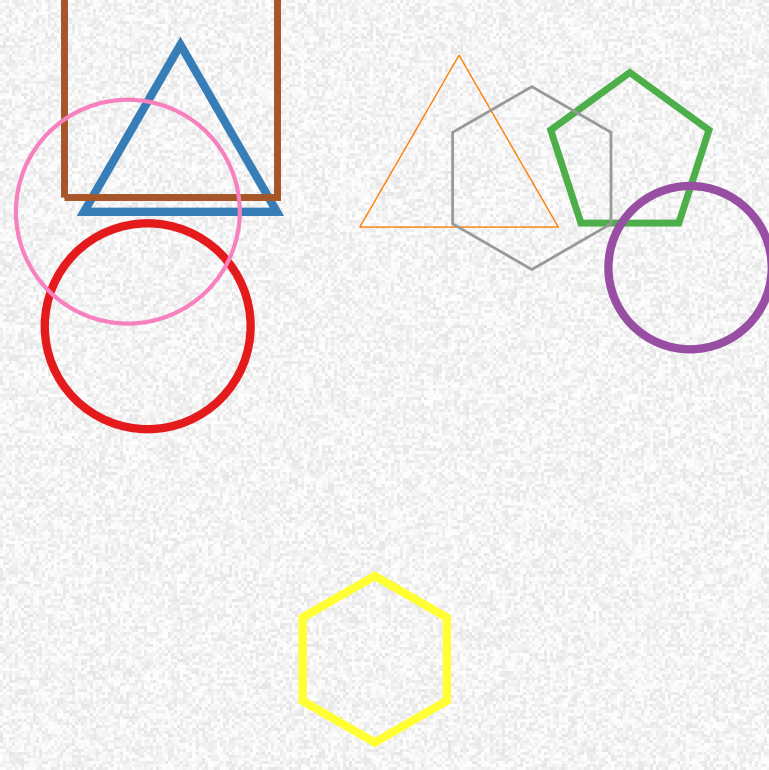[{"shape": "circle", "thickness": 3, "radius": 0.67, "center": [0.192, 0.576]}, {"shape": "triangle", "thickness": 3, "radius": 0.72, "center": [0.234, 0.797]}, {"shape": "pentagon", "thickness": 2.5, "radius": 0.54, "center": [0.818, 0.798]}, {"shape": "circle", "thickness": 3, "radius": 0.53, "center": [0.896, 0.652]}, {"shape": "triangle", "thickness": 0.5, "radius": 0.74, "center": [0.596, 0.779]}, {"shape": "hexagon", "thickness": 3, "radius": 0.54, "center": [0.487, 0.144]}, {"shape": "square", "thickness": 2.5, "radius": 0.69, "center": [0.221, 0.883]}, {"shape": "circle", "thickness": 1.5, "radius": 0.73, "center": [0.166, 0.725]}, {"shape": "hexagon", "thickness": 1, "radius": 0.59, "center": [0.691, 0.769]}]